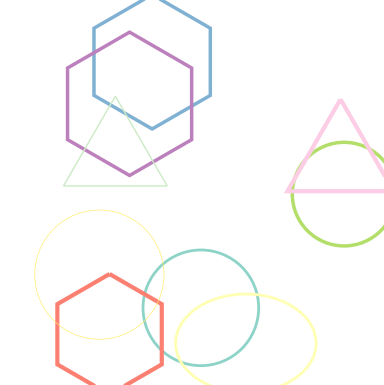[{"shape": "circle", "thickness": 2, "radius": 0.75, "center": [0.522, 0.2]}, {"shape": "oval", "thickness": 2, "radius": 0.91, "center": [0.639, 0.108]}, {"shape": "hexagon", "thickness": 3, "radius": 0.78, "center": [0.285, 0.132]}, {"shape": "hexagon", "thickness": 2.5, "radius": 0.87, "center": [0.395, 0.839]}, {"shape": "circle", "thickness": 2.5, "radius": 0.67, "center": [0.894, 0.496]}, {"shape": "triangle", "thickness": 3, "radius": 0.8, "center": [0.885, 0.583]}, {"shape": "hexagon", "thickness": 2.5, "radius": 0.93, "center": [0.337, 0.73]}, {"shape": "triangle", "thickness": 1, "radius": 0.78, "center": [0.3, 0.595]}, {"shape": "circle", "thickness": 0.5, "radius": 0.84, "center": [0.258, 0.287]}]